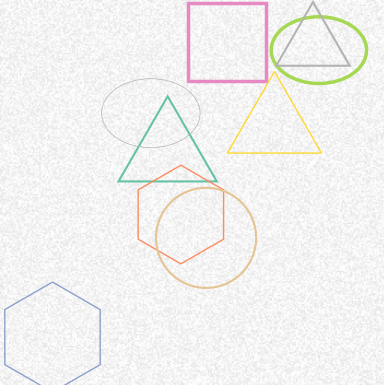[{"shape": "triangle", "thickness": 1.5, "radius": 0.74, "center": [0.435, 0.602]}, {"shape": "hexagon", "thickness": 1, "radius": 0.64, "center": [0.47, 0.443]}, {"shape": "hexagon", "thickness": 1, "radius": 0.71, "center": [0.136, 0.124]}, {"shape": "square", "thickness": 2.5, "radius": 0.5, "center": [0.59, 0.891]}, {"shape": "oval", "thickness": 2.5, "radius": 0.62, "center": [0.828, 0.87]}, {"shape": "triangle", "thickness": 1, "radius": 0.71, "center": [0.713, 0.673]}, {"shape": "circle", "thickness": 1.5, "radius": 0.65, "center": [0.535, 0.382]}, {"shape": "triangle", "thickness": 1.5, "radius": 0.55, "center": [0.813, 0.884]}, {"shape": "oval", "thickness": 0.5, "radius": 0.64, "center": [0.392, 0.706]}]